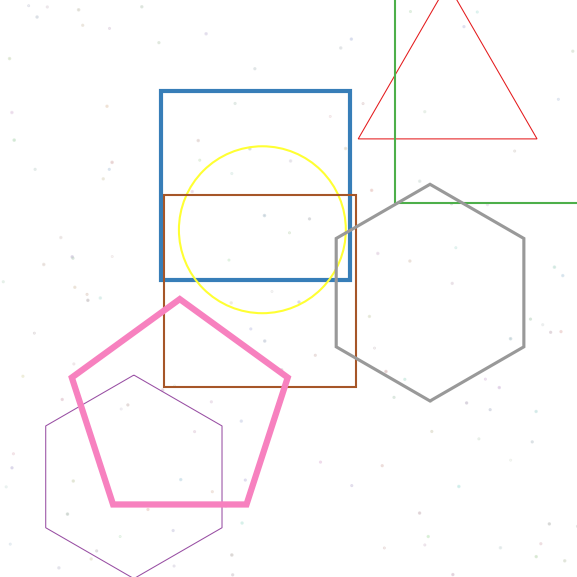[{"shape": "triangle", "thickness": 0.5, "radius": 0.89, "center": [0.775, 0.848]}, {"shape": "square", "thickness": 2, "radius": 0.82, "center": [0.443, 0.679]}, {"shape": "square", "thickness": 1, "radius": 0.92, "center": [0.868, 0.831]}, {"shape": "hexagon", "thickness": 0.5, "radius": 0.88, "center": [0.232, 0.173]}, {"shape": "circle", "thickness": 1, "radius": 0.72, "center": [0.454, 0.601]}, {"shape": "square", "thickness": 1, "radius": 0.83, "center": [0.45, 0.495]}, {"shape": "pentagon", "thickness": 3, "radius": 0.98, "center": [0.311, 0.285]}, {"shape": "hexagon", "thickness": 1.5, "radius": 0.94, "center": [0.745, 0.492]}]